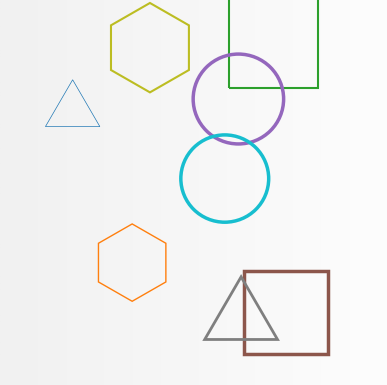[{"shape": "triangle", "thickness": 0.5, "radius": 0.41, "center": [0.187, 0.712]}, {"shape": "hexagon", "thickness": 1, "radius": 0.5, "center": [0.341, 0.318]}, {"shape": "square", "thickness": 1.5, "radius": 0.58, "center": [0.706, 0.888]}, {"shape": "circle", "thickness": 2.5, "radius": 0.58, "center": [0.615, 0.743]}, {"shape": "square", "thickness": 2.5, "radius": 0.54, "center": [0.738, 0.189]}, {"shape": "triangle", "thickness": 2, "radius": 0.54, "center": [0.622, 0.172]}, {"shape": "hexagon", "thickness": 1.5, "radius": 0.58, "center": [0.387, 0.876]}, {"shape": "circle", "thickness": 2.5, "radius": 0.57, "center": [0.58, 0.536]}]